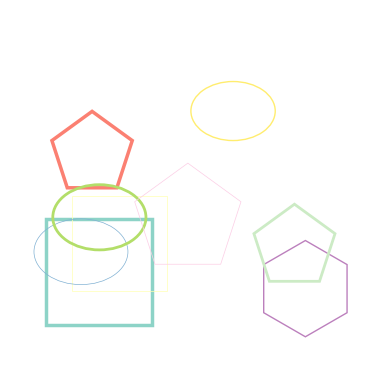[{"shape": "square", "thickness": 2.5, "radius": 0.69, "center": [0.258, 0.294]}, {"shape": "square", "thickness": 0.5, "radius": 0.62, "center": [0.31, 0.369]}, {"shape": "pentagon", "thickness": 2.5, "radius": 0.55, "center": [0.239, 0.601]}, {"shape": "oval", "thickness": 0.5, "radius": 0.61, "center": [0.21, 0.346]}, {"shape": "oval", "thickness": 2, "radius": 0.6, "center": [0.258, 0.436]}, {"shape": "pentagon", "thickness": 0.5, "radius": 0.73, "center": [0.488, 0.431]}, {"shape": "hexagon", "thickness": 1, "radius": 0.63, "center": [0.793, 0.25]}, {"shape": "pentagon", "thickness": 2, "radius": 0.55, "center": [0.765, 0.359]}, {"shape": "oval", "thickness": 1, "radius": 0.55, "center": [0.605, 0.712]}]